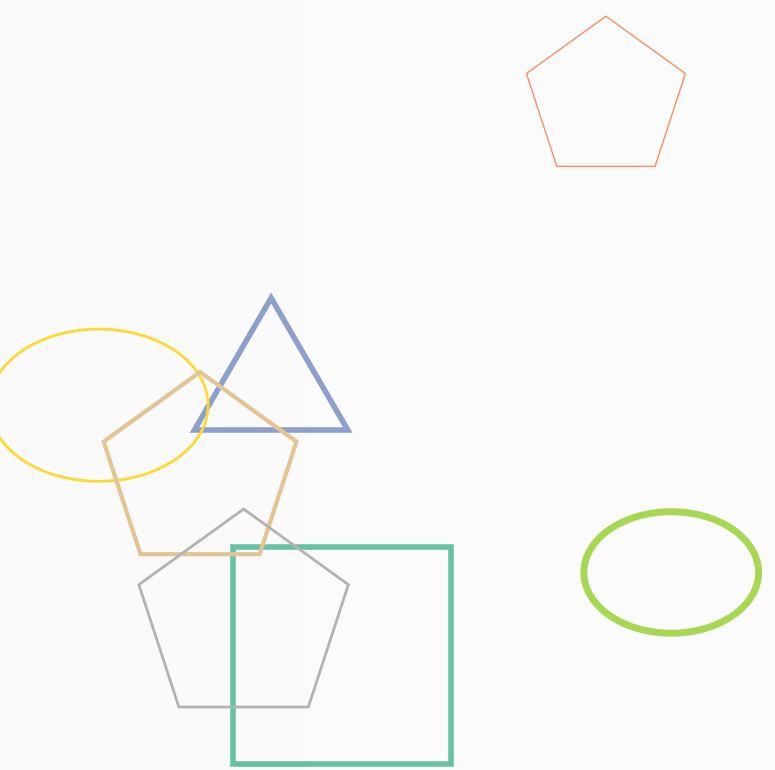[{"shape": "square", "thickness": 2, "radius": 0.7, "center": [0.441, 0.149]}, {"shape": "pentagon", "thickness": 0.5, "radius": 0.54, "center": [0.782, 0.871]}, {"shape": "triangle", "thickness": 2, "radius": 0.57, "center": [0.35, 0.499]}, {"shape": "oval", "thickness": 2.5, "radius": 0.56, "center": [0.866, 0.257]}, {"shape": "oval", "thickness": 1, "radius": 0.71, "center": [0.127, 0.474]}, {"shape": "pentagon", "thickness": 1.5, "radius": 0.65, "center": [0.258, 0.386]}, {"shape": "pentagon", "thickness": 1, "radius": 0.71, "center": [0.314, 0.197]}]